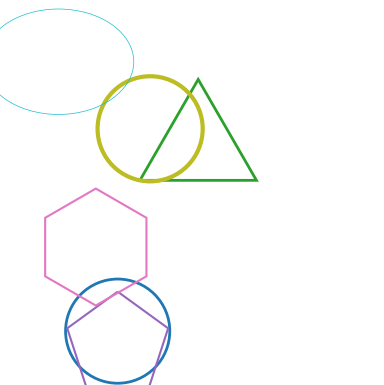[{"shape": "circle", "thickness": 2, "radius": 0.68, "center": [0.306, 0.14]}, {"shape": "triangle", "thickness": 2, "radius": 0.87, "center": [0.515, 0.619]}, {"shape": "pentagon", "thickness": 1.5, "radius": 0.69, "center": [0.306, 0.105]}, {"shape": "hexagon", "thickness": 1.5, "radius": 0.76, "center": [0.249, 0.358]}, {"shape": "circle", "thickness": 3, "radius": 0.68, "center": [0.39, 0.665]}, {"shape": "oval", "thickness": 0.5, "radius": 0.98, "center": [0.152, 0.84]}]